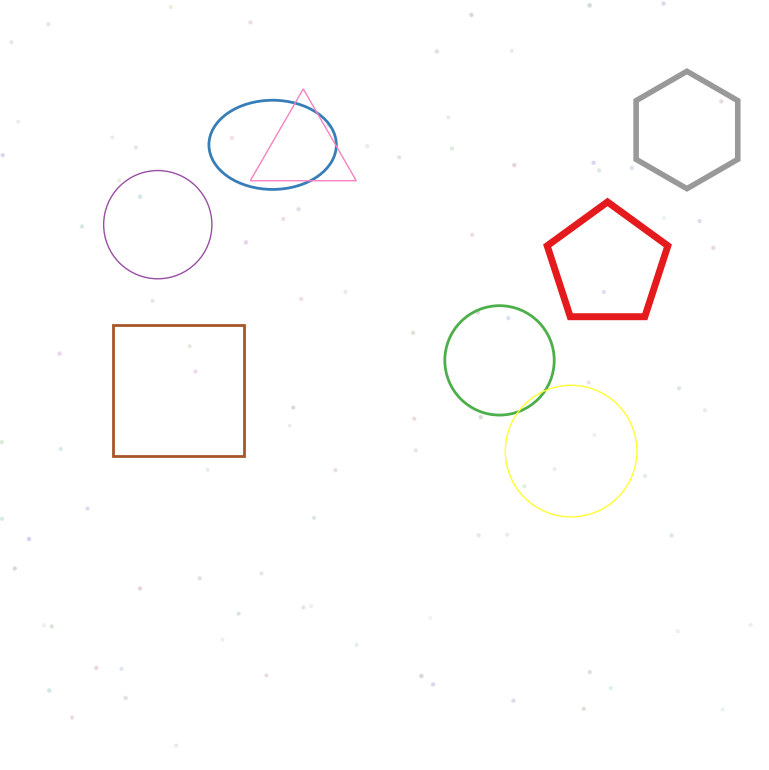[{"shape": "pentagon", "thickness": 2.5, "radius": 0.41, "center": [0.789, 0.655]}, {"shape": "oval", "thickness": 1, "radius": 0.41, "center": [0.354, 0.812]}, {"shape": "circle", "thickness": 1, "radius": 0.36, "center": [0.649, 0.532]}, {"shape": "circle", "thickness": 0.5, "radius": 0.35, "center": [0.205, 0.708]}, {"shape": "circle", "thickness": 0.5, "radius": 0.43, "center": [0.742, 0.414]}, {"shape": "square", "thickness": 1, "radius": 0.43, "center": [0.232, 0.493]}, {"shape": "triangle", "thickness": 0.5, "radius": 0.4, "center": [0.394, 0.805]}, {"shape": "hexagon", "thickness": 2, "radius": 0.38, "center": [0.892, 0.831]}]